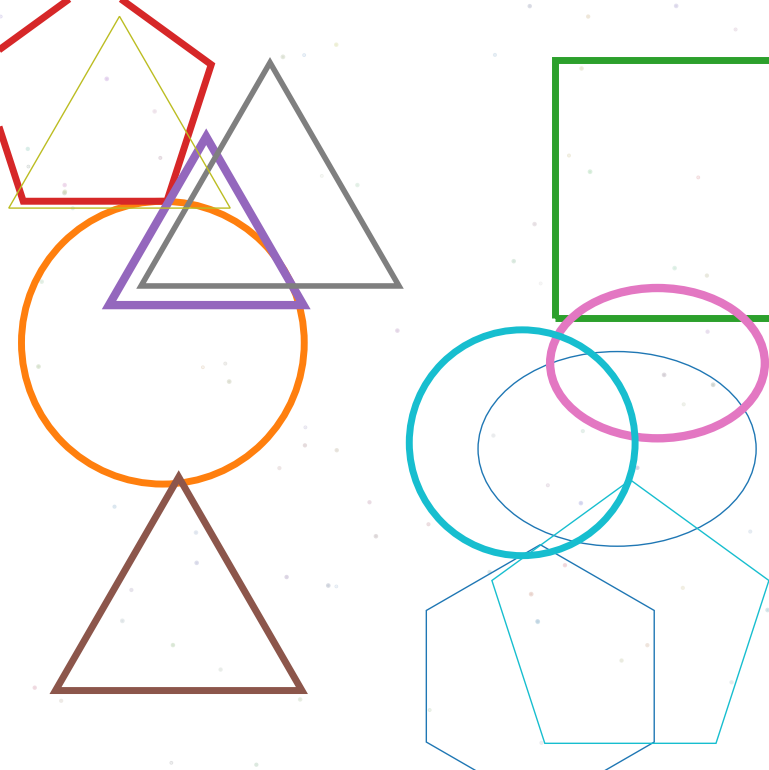[{"shape": "oval", "thickness": 0.5, "radius": 0.9, "center": [0.801, 0.417]}, {"shape": "hexagon", "thickness": 0.5, "radius": 0.85, "center": [0.702, 0.122]}, {"shape": "circle", "thickness": 2.5, "radius": 0.92, "center": [0.212, 0.555]}, {"shape": "square", "thickness": 2.5, "radius": 0.83, "center": [0.888, 0.754]}, {"shape": "pentagon", "thickness": 2.5, "radius": 0.79, "center": [0.123, 0.867]}, {"shape": "triangle", "thickness": 3, "radius": 0.73, "center": [0.268, 0.677]}, {"shape": "triangle", "thickness": 2.5, "radius": 0.92, "center": [0.232, 0.196]}, {"shape": "oval", "thickness": 3, "radius": 0.7, "center": [0.854, 0.528]}, {"shape": "triangle", "thickness": 2, "radius": 0.97, "center": [0.351, 0.725]}, {"shape": "triangle", "thickness": 0.5, "radius": 0.83, "center": [0.155, 0.813]}, {"shape": "circle", "thickness": 2.5, "radius": 0.73, "center": [0.678, 0.425]}, {"shape": "pentagon", "thickness": 0.5, "radius": 0.95, "center": [0.819, 0.188]}]